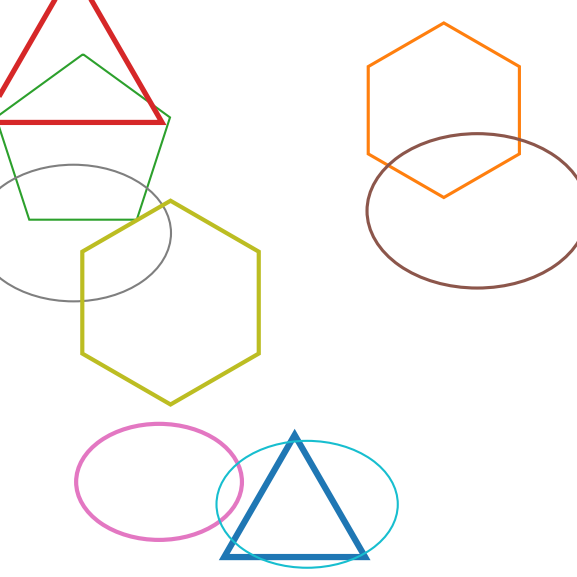[{"shape": "triangle", "thickness": 3, "radius": 0.7, "center": [0.51, 0.105]}, {"shape": "hexagon", "thickness": 1.5, "radius": 0.76, "center": [0.769, 0.808]}, {"shape": "pentagon", "thickness": 1, "radius": 0.79, "center": [0.144, 0.747]}, {"shape": "triangle", "thickness": 2.5, "radius": 0.89, "center": [0.126, 0.876]}, {"shape": "oval", "thickness": 1.5, "radius": 0.95, "center": [0.826, 0.634]}, {"shape": "oval", "thickness": 2, "radius": 0.72, "center": [0.275, 0.165]}, {"shape": "oval", "thickness": 1, "radius": 0.84, "center": [0.127, 0.596]}, {"shape": "hexagon", "thickness": 2, "radius": 0.88, "center": [0.295, 0.475]}, {"shape": "oval", "thickness": 1, "radius": 0.78, "center": [0.532, 0.126]}]